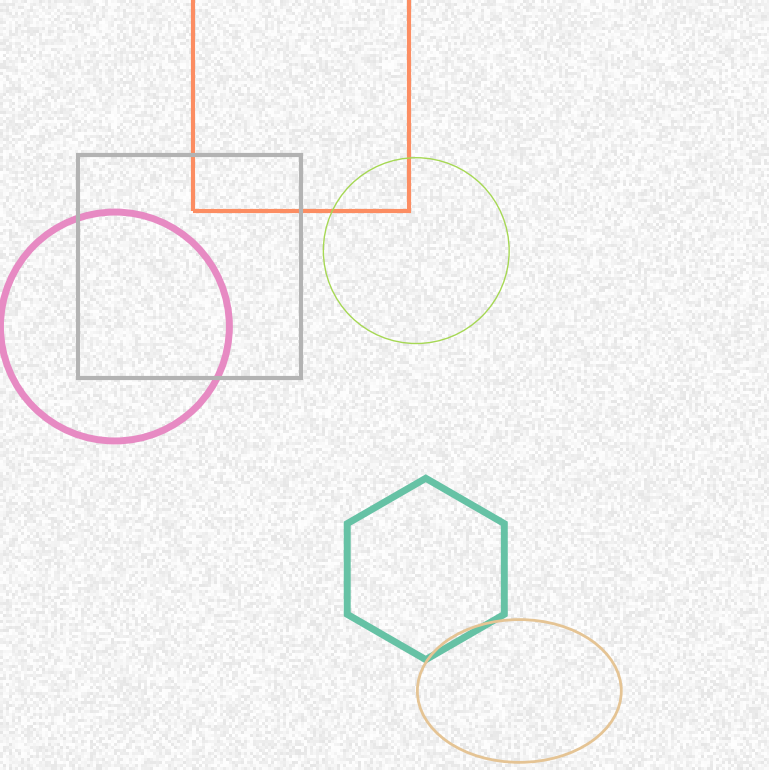[{"shape": "hexagon", "thickness": 2.5, "radius": 0.59, "center": [0.553, 0.261]}, {"shape": "square", "thickness": 1.5, "radius": 0.7, "center": [0.391, 0.866]}, {"shape": "circle", "thickness": 2.5, "radius": 0.74, "center": [0.149, 0.576]}, {"shape": "circle", "thickness": 0.5, "radius": 0.6, "center": [0.541, 0.675]}, {"shape": "oval", "thickness": 1, "radius": 0.66, "center": [0.674, 0.103]}, {"shape": "square", "thickness": 1.5, "radius": 0.73, "center": [0.246, 0.654]}]